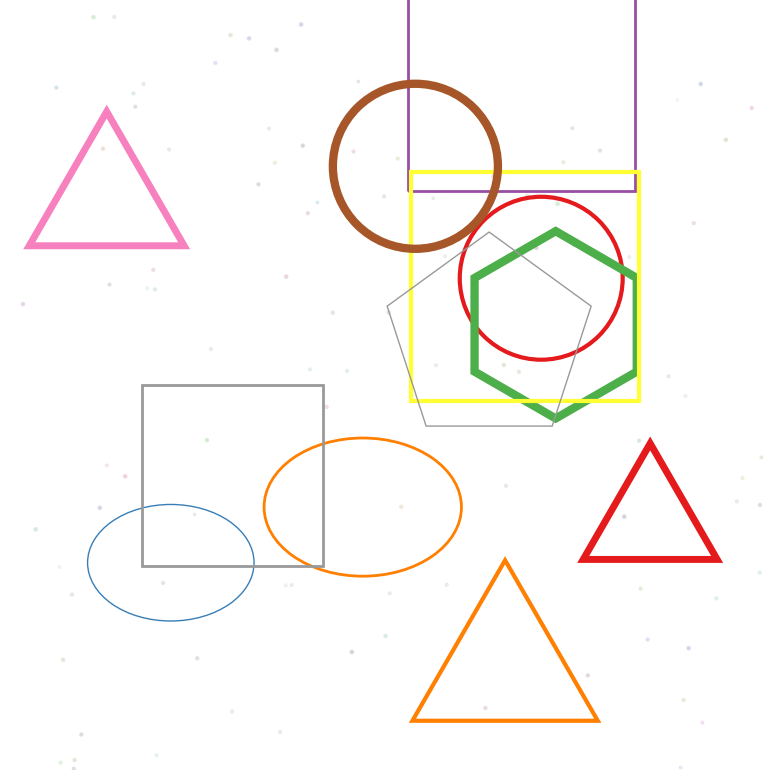[{"shape": "triangle", "thickness": 2.5, "radius": 0.5, "center": [0.844, 0.324]}, {"shape": "circle", "thickness": 1.5, "radius": 0.53, "center": [0.703, 0.639]}, {"shape": "oval", "thickness": 0.5, "radius": 0.54, "center": [0.222, 0.269]}, {"shape": "hexagon", "thickness": 3, "radius": 0.61, "center": [0.722, 0.578]}, {"shape": "square", "thickness": 1, "radius": 0.74, "center": [0.677, 0.9]}, {"shape": "oval", "thickness": 1, "radius": 0.64, "center": [0.471, 0.341]}, {"shape": "triangle", "thickness": 1.5, "radius": 0.69, "center": [0.656, 0.133]}, {"shape": "square", "thickness": 1.5, "radius": 0.74, "center": [0.682, 0.628]}, {"shape": "circle", "thickness": 3, "radius": 0.54, "center": [0.539, 0.784]}, {"shape": "triangle", "thickness": 2.5, "radius": 0.58, "center": [0.139, 0.739]}, {"shape": "pentagon", "thickness": 0.5, "radius": 0.7, "center": [0.635, 0.559]}, {"shape": "square", "thickness": 1, "radius": 0.59, "center": [0.302, 0.383]}]